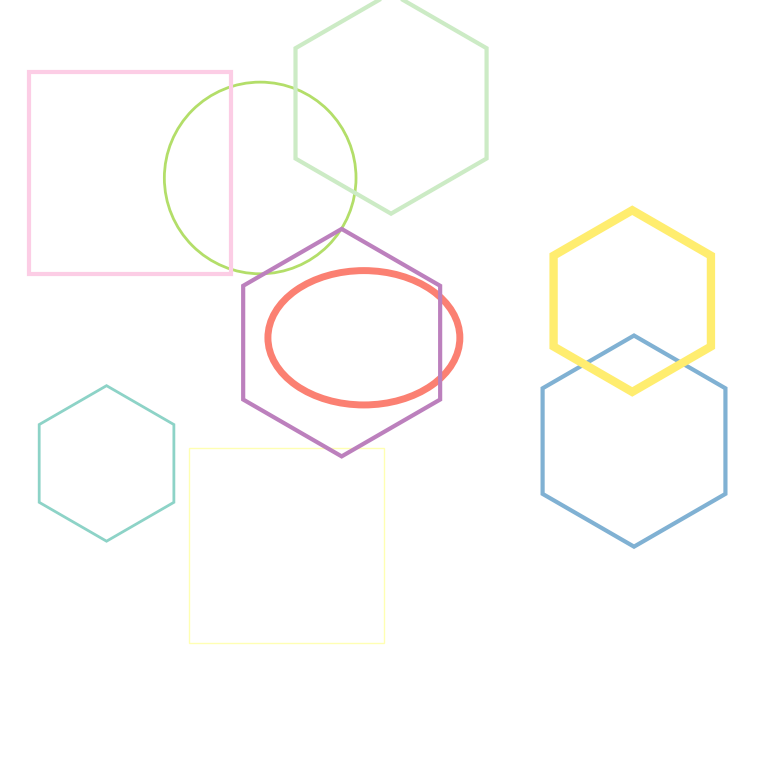[{"shape": "hexagon", "thickness": 1, "radius": 0.5, "center": [0.138, 0.398]}, {"shape": "square", "thickness": 0.5, "radius": 0.63, "center": [0.372, 0.291]}, {"shape": "oval", "thickness": 2.5, "radius": 0.62, "center": [0.473, 0.561]}, {"shape": "hexagon", "thickness": 1.5, "radius": 0.69, "center": [0.823, 0.427]}, {"shape": "circle", "thickness": 1, "radius": 0.62, "center": [0.338, 0.769]}, {"shape": "square", "thickness": 1.5, "radius": 0.65, "center": [0.169, 0.775]}, {"shape": "hexagon", "thickness": 1.5, "radius": 0.74, "center": [0.444, 0.555]}, {"shape": "hexagon", "thickness": 1.5, "radius": 0.72, "center": [0.508, 0.866]}, {"shape": "hexagon", "thickness": 3, "radius": 0.59, "center": [0.821, 0.609]}]